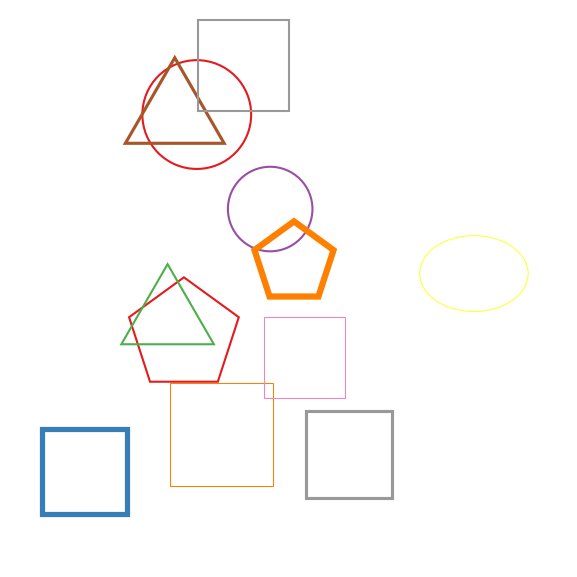[{"shape": "pentagon", "thickness": 1, "radius": 0.5, "center": [0.319, 0.419]}, {"shape": "circle", "thickness": 1, "radius": 0.47, "center": [0.341, 0.801]}, {"shape": "square", "thickness": 2.5, "radius": 0.37, "center": [0.146, 0.182]}, {"shape": "triangle", "thickness": 1, "radius": 0.46, "center": [0.29, 0.449]}, {"shape": "circle", "thickness": 1, "radius": 0.37, "center": [0.468, 0.637]}, {"shape": "pentagon", "thickness": 3, "radius": 0.36, "center": [0.509, 0.544]}, {"shape": "square", "thickness": 0.5, "radius": 0.45, "center": [0.384, 0.246]}, {"shape": "oval", "thickness": 0.5, "radius": 0.47, "center": [0.821, 0.525]}, {"shape": "triangle", "thickness": 1.5, "radius": 0.49, "center": [0.303, 0.8]}, {"shape": "square", "thickness": 0.5, "radius": 0.35, "center": [0.527, 0.381]}, {"shape": "square", "thickness": 1, "radius": 0.39, "center": [0.422, 0.886]}, {"shape": "square", "thickness": 1.5, "radius": 0.37, "center": [0.604, 0.212]}]